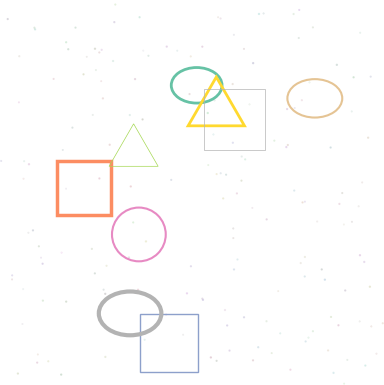[{"shape": "oval", "thickness": 2, "radius": 0.33, "center": [0.511, 0.778]}, {"shape": "square", "thickness": 2.5, "radius": 0.35, "center": [0.218, 0.512]}, {"shape": "square", "thickness": 1, "radius": 0.38, "center": [0.439, 0.108]}, {"shape": "circle", "thickness": 1.5, "radius": 0.35, "center": [0.361, 0.391]}, {"shape": "triangle", "thickness": 0.5, "radius": 0.37, "center": [0.347, 0.605]}, {"shape": "triangle", "thickness": 2, "radius": 0.42, "center": [0.562, 0.715]}, {"shape": "oval", "thickness": 1.5, "radius": 0.36, "center": [0.818, 0.745]}, {"shape": "oval", "thickness": 3, "radius": 0.41, "center": [0.338, 0.186]}, {"shape": "square", "thickness": 0.5, "radius": 0.4, "center": [0.609, 0.689]}]